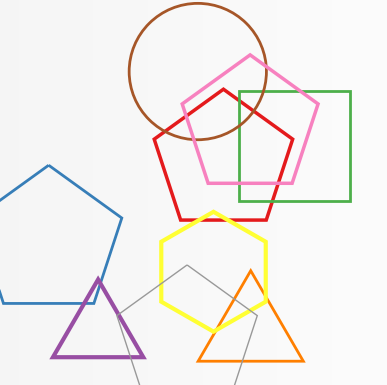[{"shape": "pentagon", "thickness": 2.5, "radius": 0.94, "center": [0.577, 0.58]}, {"shape": "pentagon", "thickness": 2, "radius": 0.99, "center": [0.126, 0.372]}, {"shape": "square", "thickness": 2, "radius": 0.71, "center": [0.76, 0.621]}, {"shape": "triangle", "thickness": 3, "radius": 0.67, "center": [0.253, 0.139]}, {"shape": "triangle", "thickness": 2, "radius": 0.78, "center": [0.647, 0.14]}, {"shape": "hexagon", "thickness": 3, "radius": 0.78, "center": [0.551, 0.294]}, {"shape": "circle", "thickness": 2, "radius": 0.89, "center": [0.51, 0.814]}, {"shape": "pentagon", "thickness": 2.5, "radius": 0.92, "center": [0.646, 0.673]}, {"shape": "pentagon", "thickness": 1, "radius": 0.95, "center": [0.483, 0.121]}]